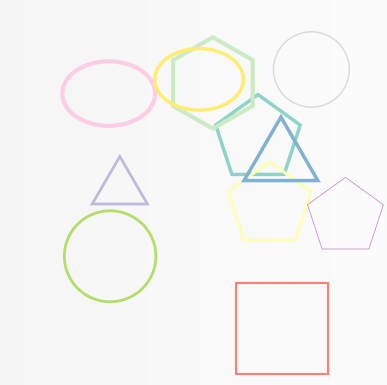[{"shape": "pentagon", "thickness": 2.5, "radius": 0.57, "center": [0.666, 0.64]}, {"shape": "pentagon", "thickness": 2, "radius": 0.56, "center": [0.696, 0.467]}, {"shape": "triangle", "thickness": 2, "radius": 0.41, "center": [0.309, 0.511]}, {"shape": "square", "thickness": 1.5, "radius": 0.59, "center": [0.728, 0.147]}, {"shape": "triangle", "thickness": 2.5, "radius": 0.55, "center": [0.725, 0.586]}, {"shape": "circle", "thickness": 2, "radius": 0.59, "center": [0.284, 0.334]}, {"shape": "oval", "thickness": 3, "radius": 0.6, "center": [0.281, 0.757]}, {"shape": "circle", "thickness": 1, "radius": 0.49, "center": [0.804, 0.819]}, {"shape": "pentagon", "thickness": 0.5, "radius": 0.51, "center": [0.892, 0.436]}, {"shape": "hexagon", "thickness": 3, "radius": 0.59, "center": [0.549, 0.784]}, {"shape": "oval", "thickness": 2.5, "radius": 0.57, "center": [0.514, 0.794]}]